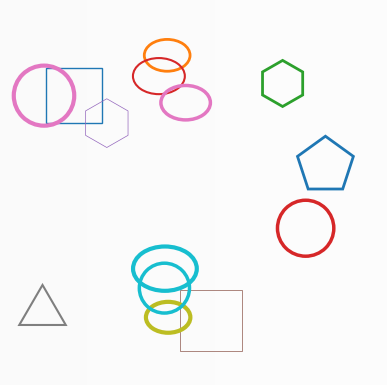[{"shape": "pentagon", "thickness": 2, "radius": 0.38, "center": [0.84, 0.57]}, {"shape": "square", "thickness": 1, "radius": 0.36, "center": [0.191, 0.752]}, {"shape": "oval", "thickness": 2, "radius": 0.3, "center": [0.431, 0.856]}, {"shape": "hexagon", "thickness": 2, "radius": 0.3, "center": [0.729, 0.783]}, {"shape": "circle", "thickness": 2.5, "radius": 0.36, "center": [0.789, 0.407]}, {"shape": "oval", "thickness": 1.5, "radius": 0.33, "center": [0.41, 0.802]}, {"shape": "hexagon", "thickness": 0.5, "radius": 0.32, "center": [0.276, 0.68]}, {"shape": "square", "thickness": 0.5, "radius": 0.4, "center": [0.544, 0.168]}, {"shape": "circle", "thickness": 3, "radius": 0.39, "center": [0.114, 0.752]}, {"shape": "oval", "thickness": 2.5, "radius": 0.32, "center": [0.479, 0.733]}, {"shape": "triangle", "thickness": 1.5, "radius": 0.35, "center": [0.11, 0.191]}, {"shape": "oval", "thickness": 3, "radius": 0.29, "center": [0.434, 0.176]}, {"shape": "oval", "thickness": 3, "radius": 0.41, "center": [0.426, 0.302]}, {"shape": "circle", "thickness": 2.5, "radius": 0.32, "center": [0.424, 0.252]}]